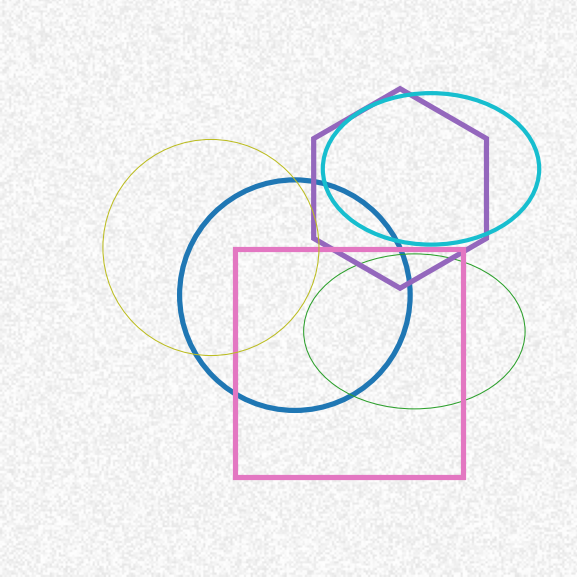[{"shape": "circle", "thickness": 2.5, "radius": 1.0, "center": [0.511, 0.488]}, {"shape": "oval", "thickness": 0.5, "radius": 0.96, "center": [0.718, 0.425]}, {"shape": "hexagon", "thickness": 2.5, "radius": 0.86, "center": [0.693, 0.673]}, {"shape": "square", "thickness": 2.5, "radius": 0.99, "center": [0.604, 0.371]}, {"shape": "circle", "thickness": 0.5, "radius": 0.94, "center": [0.365, 0.571]}, {"shape": "oval", "thickness": 2, "radius": 0.94, "center": [0.746, 0.707]}]